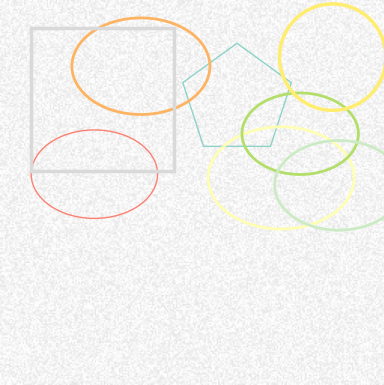[{"shape": "pentagon", "thickness": 1, "radius": 0.74, "center": [0.616, 0.74]}, {"shape": "oval", "thickness": 2, "radius": 0.95, "center": [0.73, 0.538]}, {"shape": "oval", "thickness": 1, "radius": 0.82, "center": [0.245, 0.548]}, {"shape": "oval", "thickness": 2, "radius": 0.9, "center": [0.366, 0.828]}, {"shape": "oval", "thickness": 2, "radius": 0.76, "center": [0.78, 0.653]}, {"shape": "square", "thickness": 2.5, "radius": 0.93, "center": [0.267, 0.742]}, {"shape": "oval", "thickness": 2, "radius": 0.83, "center": [0.88, 0.519]}, {"shape": "circle", "thickness": 2.5, "radius": 0.69, "center": [0.864, 0.852]}]